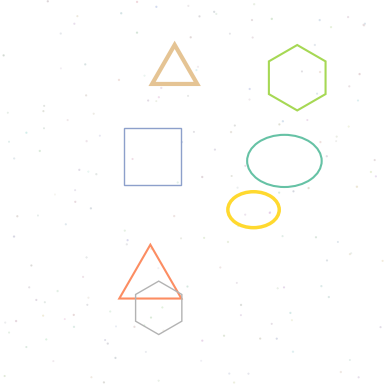[{"shape": "oval", "thickness": 1.5, "radius": 0.48, "center": [0.739, 0.582]}, {"shape": "triangle", "thickness": 1.5, "radius": 0.47, "center": [0.391, 0.271]}, {"shape": "square", "thickness": 1, "radius": 0.37, "center": [0.395, 0.595]}, {"shape": "hexagon", "thickness": 1.5, "radius": 0.42, "center": [0.772, 0.798]}, {"shape": "oval", "thickness": 2.5, "radius": 0.33, "center": [0.659, 0.455]}, {"shape": "triangle", "thickness": 3, "radius": 0.34, "center": [0.454, 0.816]}, {"shape": "hexagon", "thickness": 1, "radius": 0.35, "center": [0.412, 0.2]}]